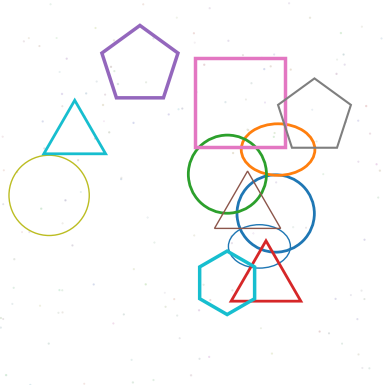[{"shape": "oval", "thickness": 1, "radius": 0.4, "center": [0.674, 0.36]}, {"shape": "circle", "thickness": 2, "radius": 0.5, "center": [0.716, 0.445]}, {"shape": "oval", "thickness": 2, "radius": 0.48, "center": [0.722, 0.612]}, {"shape": "circle", "thickness": 2, "radius": 0.51, "center": [0.591, 0.548]}, {"shape": "triangle", "thickness": 2, "radius": 0.52, "center": [0.691, 0.27]}, {"shape": "pentagon", "thickness": 2.5, "radius": 0.52, "center": [0.363, 0.83]}, {"shape": "triangle", "thickness": 1, "radius": 0.5, "center": [0.643, 0.456]}, {"shape": "square", "thickness": 2.5, "radius": 0.58, "center": [0.623, 0.733]}, {"shape": "pentagon", "thickness": 1.5, "radius": 0.5, "center": [0.817, 0.697]}, {"shape": "circle", "thickness": 1, "radius": 0.52, "center": [0.128, 0.493]}, {"shape": "hexagon", "thickness": 2.5, "radius": 0.41, "center": [0.59, 0.265]}, {"shape": "triangle", "thickness": 2, "radius": 0.46, "center": [0.194, 0.647]}]